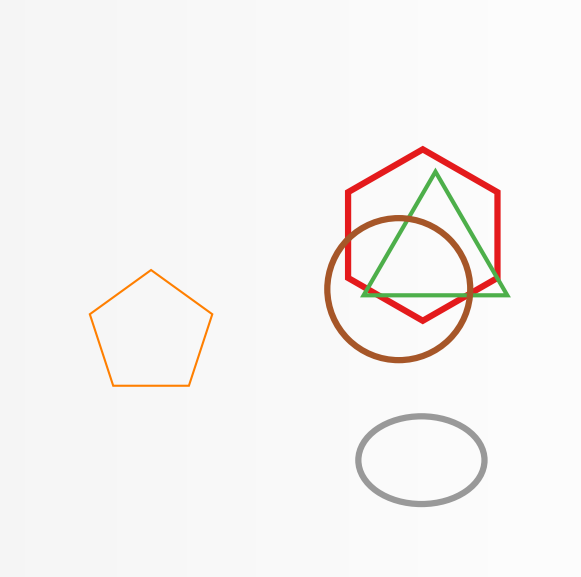[{"shape": "hexagon", "thickness": 3, "radius": 0.74, "center": [0.727, 0.592]}, {"shape": "triangle", "thickness": 2, "radius": 0.71, "center": [0.749, 0.559]}, {"shape": "pentagon", "thickness": 1, "radius": 0.55, "center": [0.26, 0.421]}, {"shape": "circle", "thickness": 3, "radius": 0.61, "center": [0.686, 0.498]}, {"shape": "oval", "thickness": 3, "radius": 0.54, "center": [0.725, 0.202]}]